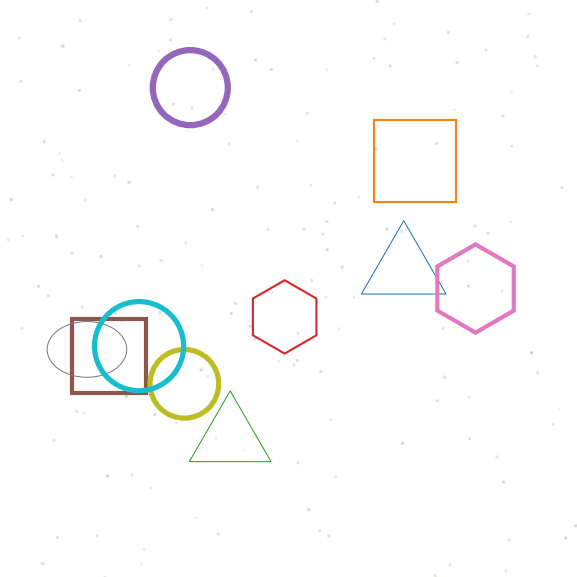[{"shape": "triangle", "thickness": 0.5, "radius": 0.42, "center": [0.699, 0.532]}, {"shape": "square", "thickness": 1, "radius": 0.35, "center": [0.718, 0.721]}, {"shape": "triangle", "thickness": 0.5, "radius": 0.41, "center": [0.399, 0.241]}, {"shape": "hexagon", "thickness": 1, "radius": 0.32, "center": [0.493, 0.45]}, {"shape": "circle", "thickness": 3, "radius": 0.32, "center": [0.33, 0.847]}, {"shape": "square", "thickness": 2, "radius": 0.32, "center": [0.189, 0.383]}, {"shape": "hexagon", "thickness": 2, "radius": 0.38, "center": [0.823, 0.5]}, {"shape": "oval", "thickness": 0.5, "radius": 0.34, "center": [0.151, 0.394]}, {"shape": "circle", "thickness": 2.5, "radius": 0.3, "center": [0.319, 0.335]}, {"shape": "circle", "thickness": 2.5, "radius": 0.39, "center": [0.241, 0.4]}]